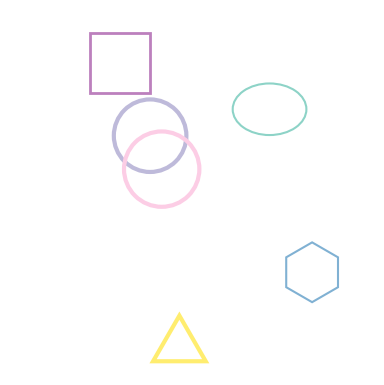[{"shape": "oval", "thickness": 1.5, "radius": 0.48, "center": [0.7, 0.716]}, {"shape": "circle", "thickness": 3, "radius": 0.47, "center": [0.39, 0.648]}, {"shape": "hexagon", "thickness": 1.5, "radius": 0.39, "center": [0.811, 0.293]}, {"shape": "circle", "thickness": 3, "radius": 0.49, "center": [0.42, 0.561]}, {"shape": "square", "thickness": 2, "radius": 0.39, "center": [0.312, 0.836]}, {"shape": "triangle", "thickness": 3, "radius": 0.39, "center": [0.466, 0.101]}]